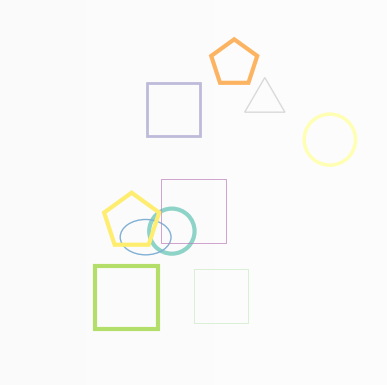[{"shape": "circle", "thickness": 3, "radius": 0.29, "center": [0.444, 0.4]}, {"shape": "circle", "thickness": 2.5, "radius": 0.33, "center": [0.851, 0.637]}, {"shape": "square", "thickness": 2, "radius": 0.35, "center": [0.448, 0.716]}, {"shape": "oval", "thickness": 1, "radius": 0.33, "center": [0.376, 0.384]}, {"shape": "pentagon", "thickness": 3, "radius": 0.31, "center": [0.604, 0.835]}, {"shape": "square", "thickness": 3, "radius": 0.4, "center": [0.327, 0.228]}, {"shape": "triangle", "thickness": 1, "radius": 0.3, "center": [0.683, 0.739]}, {"shape": "square", "thickness": 0.5, "radius": 0.42, "center": [0.499, 0.451]}, {"shape": "square", "thickness": 0.5, "radius": 0.35, "center": [0.571, 0.231]}, {"shape": "pentagon", "thickness": 3, "radius": 0.37, "center": [0.34, 0.425]}]